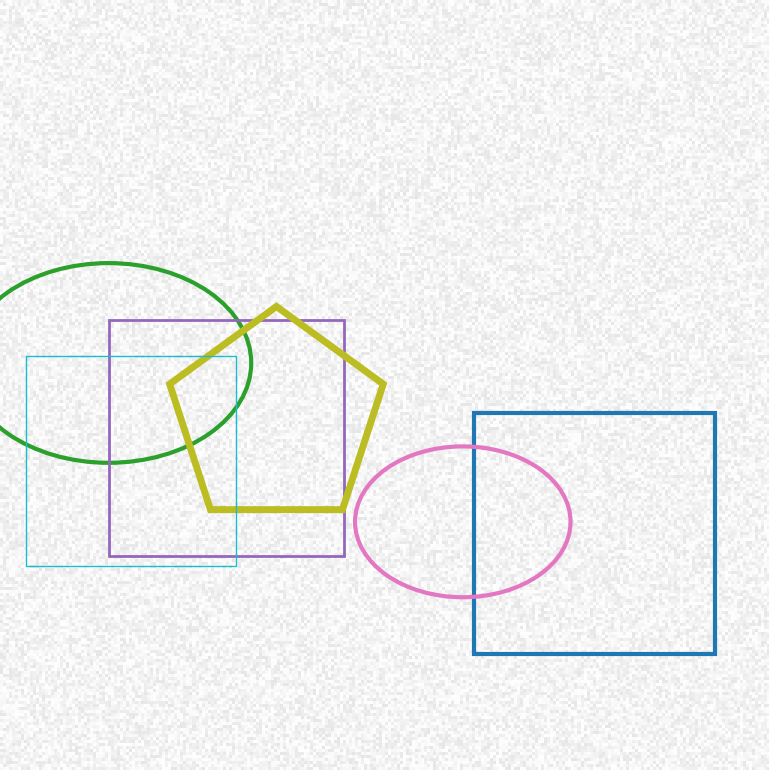[{"shape": "square", "thickness": 1.5, "radius": 0.78, "center": [0.772, 0.307]}, {"shape": "oval", "thickness": 1.5, "radius": 0.93, "center": [0.141, 0.529]}, {"shape": "square", "thickness": 1, "radius": 0.76, "center": [0.294, 0.431]}, {"shape": "oval", "thickness": 1.5, "radius": 0.7, "center": [0.601, 0.322]}, {"shape": "pentagon", "thickness": 2.5, "radius": 0.73, "center": [0.359, 0.456]}, {"shape": "square", "thickness": 0.5, "radius": 0.68, "center": [0.17, 0.401]}]